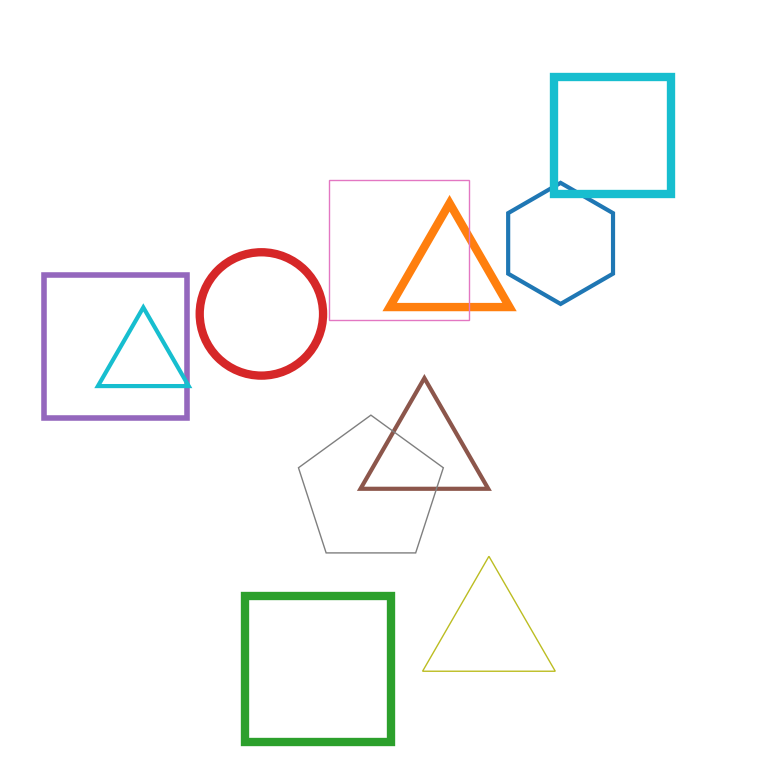[{"shape": "hexagon", "thickness": 1.5, "radius": 0.39, "center": [0.728, 0.684]}, {"shape": "triangle", "thickness": 3, "radius": 0.45, "center": [0.584, 0.646]}, {"shape": "square", "thickness": 3, "radius": 0.47, "center": [0.413, 0.131]}, {"shape": "circle", "thickness": 3, "radius": 0.4, "center": [0.339, 0.592]}, {"shape": "square", "thickness": 2, "radius": 0.46, "center": [0.15, 0.55]}, {"shape": "triangle", "thickness": 1.5, "radius": 0.48, "center": [0.551, 0.413]}, {"shape": "square", "thickness": 0.5, "radius": 0.46, "center": [0.518, 0.675]}, {"shape": "pentagon", "thickness": 0.5, "radius": 0.49, "center": [0.482, 0.362]}, {"shape": "triangle", "thickness": 0.5, "radius": 0.5, "center": [0.635, 0.178]}, {"shape": "square", "thickness": 3, "radius": 0.38, "center": [0.795, 0.825]}, {"shape": "triangle", "thickness": 1.5, "radius": 0.34, "center": [0.186, 0.533]}]